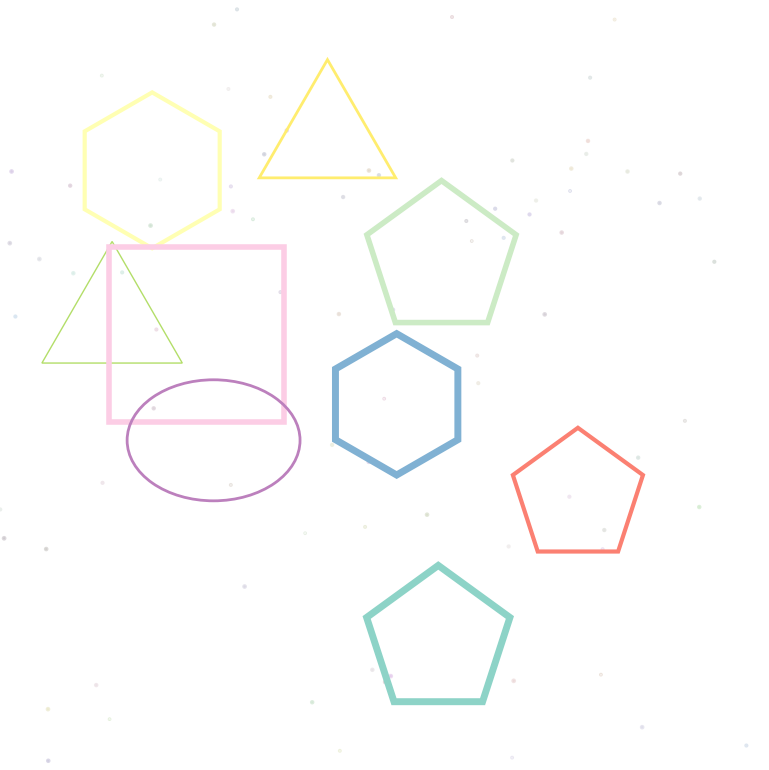[{"shape": "pentagon", "thickness": 2.5, "radius": 0.49, "center": [0.569, 0.168]}, {"shape": "hexagon", "thickness": 1.5, "radius": 0.51, "center": [0.198, 0.779]}, {"shape": "pentagon", "thickness": 1.5, "radius": 0.44, "center": [0.751, 0.356]}, {"shape": "hexagon", "thickness": 2.5, "radius": 0.46, "center": [0.515, 0.475]}, {"shape": "triangle", "thickness": 0.5, "radius": 0.53, "center": [0.146, 0.581]}, {"shape": "square", "thickness": 2, "radius": 0.57, "center": [0.255, 0.565]}, {"shape": "oval", "thickness": 1, "radius": 0.56, "center": [0.277, 0.428]}, {"shape": "pentagon", "thickness": 2, "radius": 0.51, "center": [0.573, 0.664]}, {"shape": "triangle", "thickness": 1, "radius": 0.51, "center": [0.425, 0.82]}]